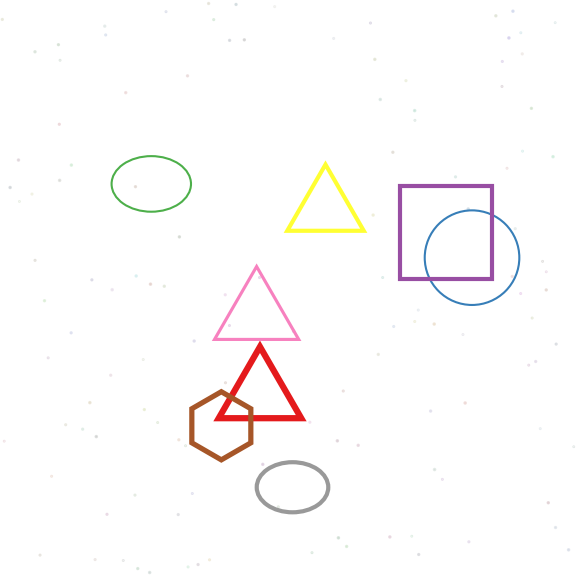[{"shape": "triangle", "thickness": 3, "radius": 0.41, "center": [0.45, 0.316]}, {"shape": "circle", "thickness": 1, "radius": 0.41, "center": [0.817, 0.553]}, {"shape": "oval", "thickness": 1, "radius": 0.34, "center": [0.262, 0.681]}, {"shape": "square", "thickness": 2, "radius": 0.4, "center": [0.772, 0.596]}, {"shape": "triangle", "thickness": 2, "radius": 0.38, "center": [0.564, 0.638]}, {"shape": "hexagon", "thickness": 2.5, "radius": 0.29, "center": [0.383, 0.262]}, {"shape": "triangle", "thickness": 1.5, "radius": 0.42, "center": [0.444, 0.453]}, {"shape": "oval", "thickness": 2, "radius": 0.31, "center": [0.507, 0.155]}]